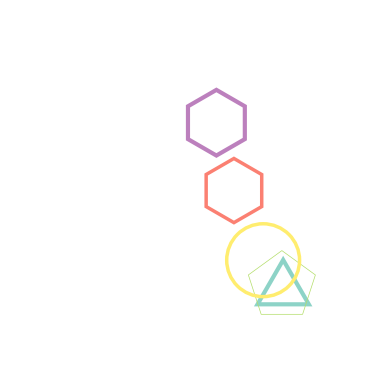[{"shape": "triangle", "thickness": 3, "radius": 0.38, "center": [0.736, 0.248]}, {"shape": "hexagon", "thickness": 2.5, "radius": 0.42, "center": [0.608, 0.505]}, {"shape": "pentagon", "thickness": 0.5, "radius": 0.46, "center": [0.732, 0.258]}, {"shape": "hexagon", "thickness": 3, "radius": 0.43, "center": [0.562, 0.681]}, {"shape": "circle", "thickness": 2.5, "radius": 0.47, "center": [0.683, 0.324]}]